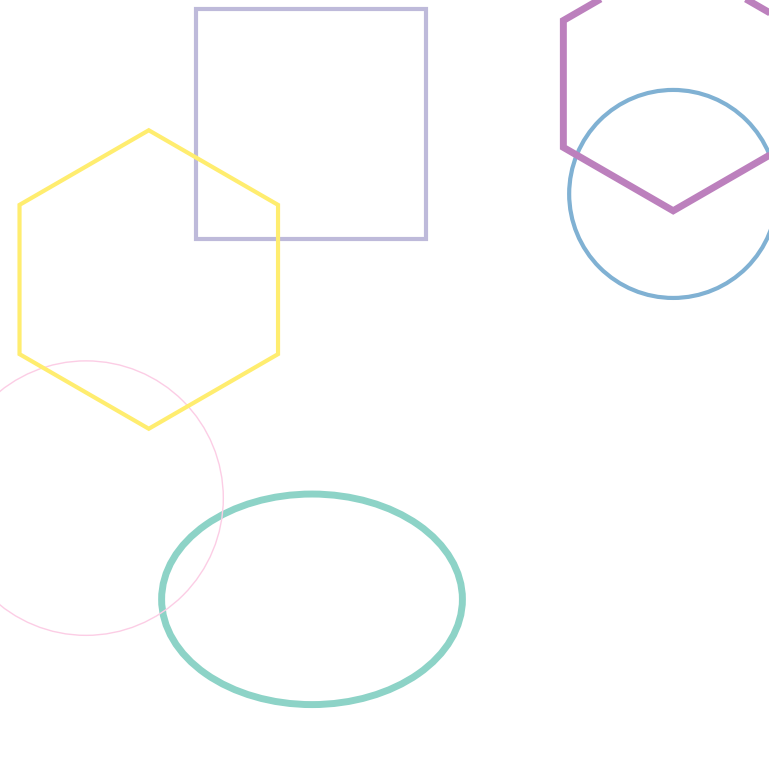[{"shape": "oval", "thickness": 2.5, "radius": 0.98, "center": [0.405, 0.222]}, {"shape": "square", "thickness": 1.5, "radius": 0.75, "center": [0.404, 0.839]}, {"shape": "circle", "thickness": 1.5, "radius": 0.68, "center": [0.874, 0.748]}, {"shape": "circle", "thickness": 0.5, "radius": 0.89, "center": [0.112, 0.353]}, {"shape": "hexagon", "thickness": 2.5, "radius": 0.82, "center": [0.874, 0.891]}, {"shape": "hexagon", "thickness": 1.5, "radius": 0.97, "center": [0.193, 0.637]}]